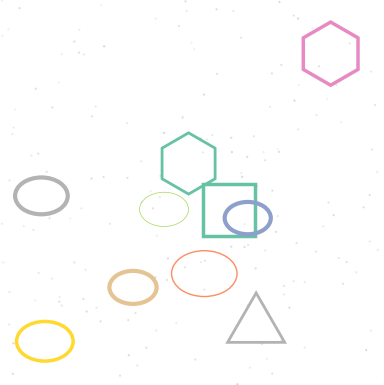[{"shape": "hexagon", "thickness": 2, "radius": 0.4, "center": [0.49, 0.575]}, {"shape": "square", "thickness": 2.5, "radius": 0.34, "center": [0.595, 0.455]}, {"shape": "oval", "thickness": 1, "radius": 0.43, "center": [0.531, 0.289]}, {"shape": "oval", "thickness": 3, "radius": 0.3, "center": [0.643, 0.434]}, {"shape": "hexagon", "thickness": 2.5, "radius": 0.41, "center": [0.859, 0.861]}, {"shape": "oval", "thickness": 0.5, "radius": 0.32, "center": [0.426, 0.456]}, {"shape": "oval", "thickness": 2.5, "radius": 0.37, "center": [0.116, 0.114]}, {"shape": "oval", "thickness": 3, "radius": 0.31, "center": [0.345, 0.254]}, {"shape": "triangle", "thickness": 2, "radius": 0.43, "center": [0.665, 0.154]}, {"shape": "oval", "thickness": 3, "radius": 0.34, "center": [0.108, 0.491]}]